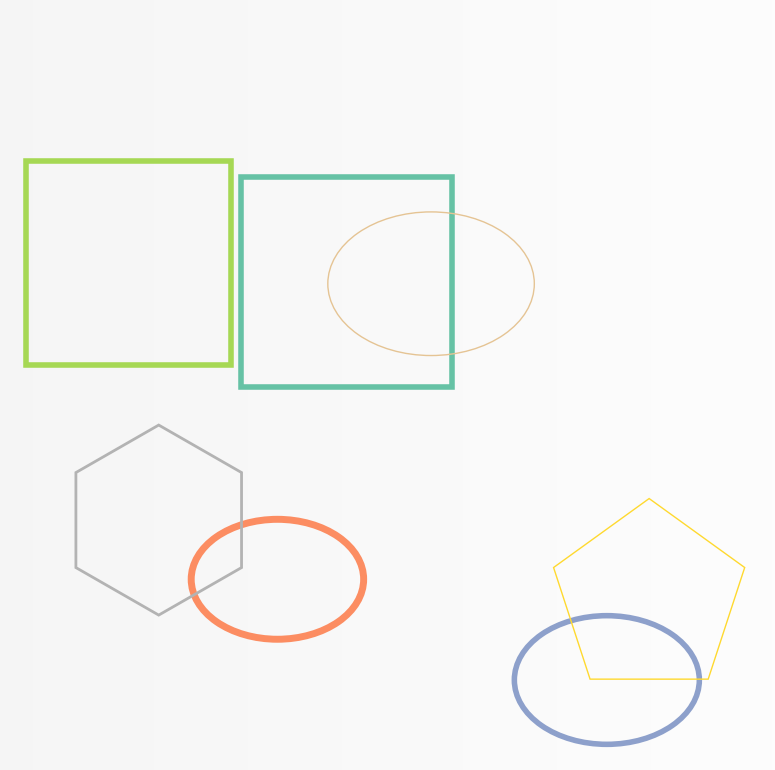[{"shape": "square", "thickness": 2, "radius": 0.68, "center": [0.447, 0.634]}, {"shape": "oval", "thickness": 2.5, "radius": 0.56, "center": [0.358, 0.248]}, {"shape": "oval", "thickness": 2, "radius": 0.6, "center": [0.783, 0.117]}, {"shape": "square", "thickness": 2, "radius": 0.66, "center": [0.166, 0.658]}, {"shape": "pentagon", "thickness": 0.5, "radius": 0.65, "center": [0.838, 0.223]}, {"shape": "oval", "thickness": 0.5, "radius": 0.67, "center": [0.556, 0.632]}, {"shape": "hexagon", "thickness": 1, "radius": 0.62, "center": [0.205, 0.325]}]